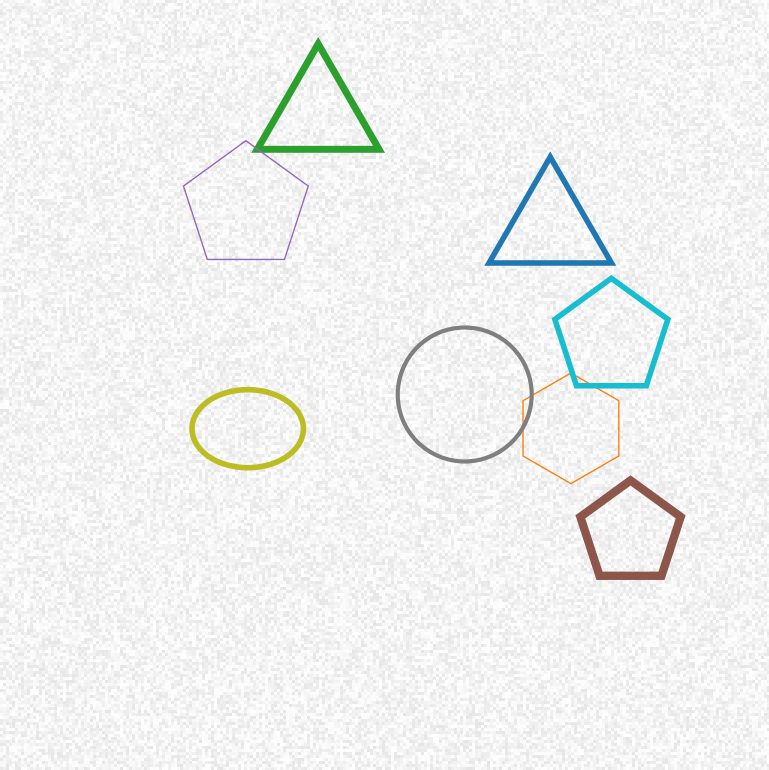[{"shape": "triangle", "thickness": 2, "radius": 0.46, "center": [0.715, 0.704]}, {"shape": "hexagon", "thickness": 0.5, "radius": 0.36, "center": [0.741, 0.444]}, {"shape": "triangle", "thickness": 2.5, "radius": 0.46, "center": [0.413, 0.852]}, {"shape": "pentagon", "thickness": 0.5, "radius": 0.43, "center": [0.319, 0.732]}, {"shape": "pentagon", "thickness": 3, "radius": 0.34, "center": [0.819, 0.308]}, {"shape": "circle", "thickness": 1.5, "radius": 0.43, "center": [0.604, 0.488]}, {"shape": "oval", "thickness": 2, "radius": 0.36, "center": [0.322, 0.443]}, {"shape": "pentagon", "thickness": 2, "radius": 0.39, "center": [0.794, 0.561]}]